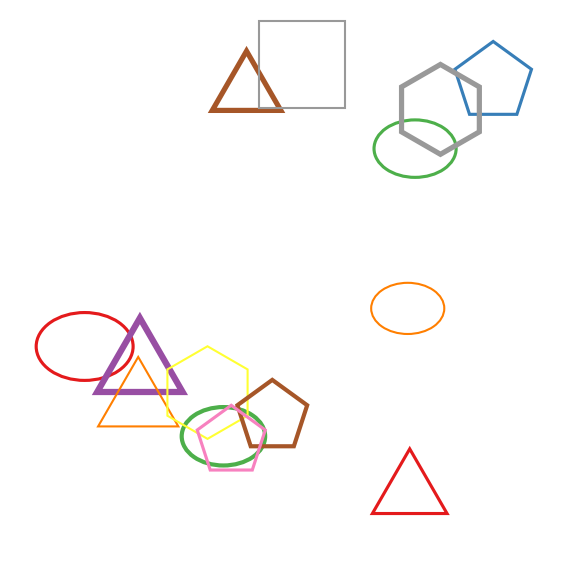[{"shape": "oval", "thickness": 1.5, "radius": 0.42, "center": [0.147, 0.399]}, {"shape": "triangle", "thickness": 1.5, "radius": 0.37, "center": [0.709, 0.147]}, {"shape": "pentagon", "thickness": 1.5, "radius": 0.35, "center": [0.854, 0.858]}, {"shape": "oval", "thickness": 1.5, "radius": 0.36, "center": [0.719, 0.742]}, {"shape": "oval", "thickness": 2, "radius": 0.36, "center": [0.387, 0.244]}, {"shape": "triangle", "thickness": 3, "radius": 0.43, "center": [0.242, 0.363]}, {"shape": "triangle", "thickness": 1, "radius": 0.4, "center": [0.239, 0.301]}, {"shape": "oval", "thickness": 1, "radius": 0.32, "center": [0.706, 0.465]}, {"shape": "hexagon", "thickness": 1, "radius": 0.4, "center": [0.359, 0.319]}, {"shape": "pentagon", "thickness": 2, "radius": 0.32, "center": [0.471, 0.278]}, {"shape": "triangle", "thickness": 2.5, "radius": 0.34, "center": [0.427, 0.842]}, {"shape": "pentagon", "thickness": 1.5, "radius": 0.31, "center": [0.4, 0.235]}, {"shape": "hexagon", "thickness": 2.5, "radius": 0.39, "center": [0.763, 0.81]}, {"shape": "square", "thickness": 1, "radius": 0.37, "center": [0.523, 0.888]}]